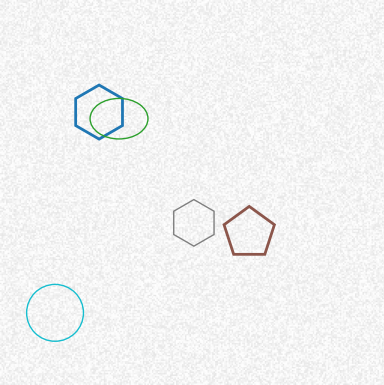[{"shape": "hexagon", "thickness": 2, "radius": 0.35, "center": [0.257, 0.709]}, {"shape": "oval", "thickness": 1, "radius": 0.38, "center": [0.309, 0.692]}, {"shape": "pentagon", "thickness": 2, "radius": 0.34, "center": [0.647, 0.395]}, {"shape": "hexagon", "thickness": 1, "radius": 0.3, "center": [0.504, 0.421]}, {"shape": "circle", "thickness": 1, "radius": 0.37, "center": [0.143, 0.187]}]